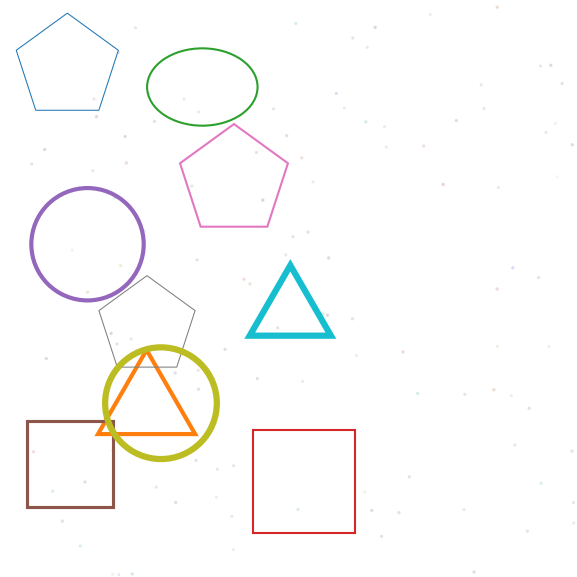[{"shape": "pentagon", "thickness": 0.5, "radius": 0.46, "center": [0.117, 0.883]}, {"shape": "triangle", "thickness": 2, "radius": 0.49, "center": [0.254, 0.296]}, {"shape": "oval", "thickness": 1, "radius": 0.48, "center": [0.35, 0.848]}, {"shape": "square", "thickness": 1, "radius": 0.44, "center": [0.527, 0.165]}, {"shape": "circle", "thickness": 2, "radius": 0.49, "center": [0.152, 0.576]}, {"shape": "square", "thickness": 1.5, "radius": 0.37, "center": [0.121, 0.196]}, {"shape": "pentagon", "thickness": 1, "radius": 0.49, "center": [0.405, 0.686]}, {"shape": "pentagon", "thickness": 0.5, "radius": 0.44, "center": [0.255, 0.434]}, {"shape": "circle", "thickness": 3, "radius": 0.48, "center": [0.279, 0.301]}, {"shape": "triangle", "thickness": 3, "radius": 0.41, "center": [0.503, 0.458]}]